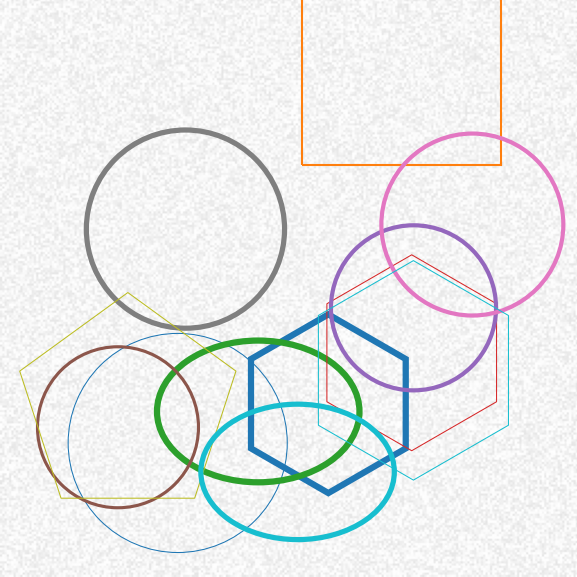[{"shape": "hexagon", "thickness": 3, "radius": 0.77, "center": [0.569, 0.3]}, {"shape": "circle", "thickness": 0.5, "radius": 0.95, "center": [0.308, 0.232]}, {"shape": "square", "thickness": 1, "radius": 0.86, "center": [0.695, 0.887]}, {"shape": "oval", "thickness": 3, "radius": 0.88, "center": [0.447, 0.287]}, {"shape": "hexagon", "thickness": 0.5, "radius": 0.85, "center": [0.713, 0.388]}, {"shape": "circle", "thickness": 2, "radius": 0.71, "center": [0.716, 0.466]}, {"shape": "circle", "thickness": 1.5, "radius": 0.7, "center": [0.204, 0.259]}, {"shape": "circle", "thickness": 2, "radius": 0.79, "center": [0.818, 0.61]}, {"shape": "circle", "thickness": 2.5, "radius": 0.86, "center": [0.321, 0.602]}, {"shape": "pentagon", "thickness": 0.5, "radius": 0.98, "center": [0.221, 0.296]}, {"shape": "oval", "thickness": 2.5, "radius": 0.84, "center": [0.515, 0.182]}, {"shape": "hexagon", "thickness": 0.5, "radius": 0.95, "center": [0.716, 0.358]}]